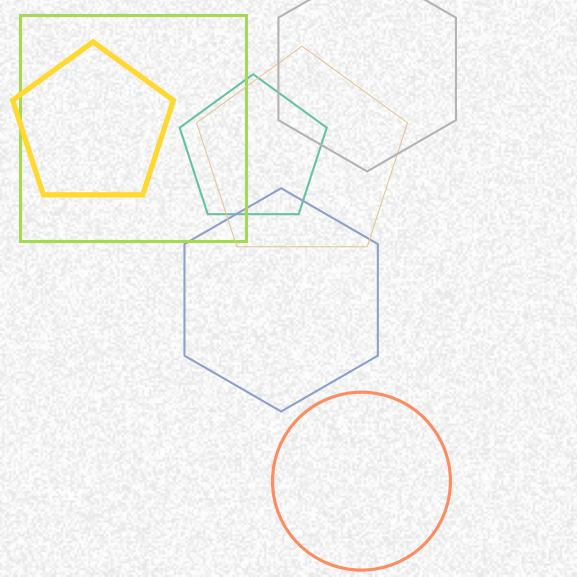[{"shape": "pentagon", "thickness": 1, "radius": 0.67, "center": [0.438, 0.737]}, {"shape": "circle", "thickness": 1.5, "radius": 0.77, "center": [0.626, 0.166]}, {"shape": "hexagon", "thickness": 1, "radius": 0.97, "center": [0.487, 0.48]}, {"shape": "square", "thickness": 1.5, "radius": 0.98, "center": [0.231, 0.778]}, {"shape": "pentagon", "thickness": 2.5, "radius": 0.73, "center": [0.161, 0.78]}, {"shape": "pentagon", "thickness": 0.5, "radius": 0.96, "center": [0.523, 0.727]}, {"shape": "hexagon", "thickness": 1, "radius": 0.89, "center": [0.636, 0.88]}]